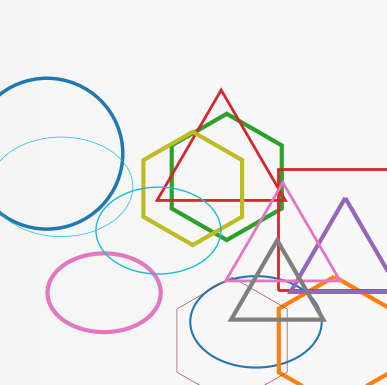[{"shape": "oval", "thickness": 1.5, "radius": 0.85, "center": [0.661, 0.164]}, {"shape": "circle", "thickness": 2.5, "radius": 0.98, "center": [0.121, 0.601]}, {"shape": "hexagon", "thickness": 3, "radius": 0.83, "center": [0.863, 0.116]}, {"shape": "hexagon", "thickness": 3, "radius": 0.82, "center": [0.585, 0.54]}, {"shape": "square", "thickness": 2, "radius": 0.79, "center": [0.874, 0.404]}, {"shape": "triangle", "thickness": 2, "radius": 0.96, "center": [0.571, 0.575]}, {"shape": "triangle", "thickness": 3, "radius": 0.81, "center": [0.891, 0.323]}, {"shape": "hexagon", "thickness": 0.5, "radius": 0.82, "center": [0.599, 0.115]}, {"shape": "oval", "thickness": 3, "radius": 0.73, "center": [0.269, 0.24]}, {"shape": "triangle", "thickness": 2, "radius": 0.85, "center": [0.73, 0.356]}, {"shape": "triangle", "thickness": 3, "radius": 0.69, "center": [0.715, 0.239]}, {"shape": "hexagon", "thickness": 3, "radius": 0.74, "center": [0.497, 0.511]}, {"shape": "oval", "thickness": 0.5, "radius": 0.92, "center": [0.158, 0.515]}, {"shape": "oval", "thickness": 1, "radius": 0.81, "center": [0.409, 0.401]}]